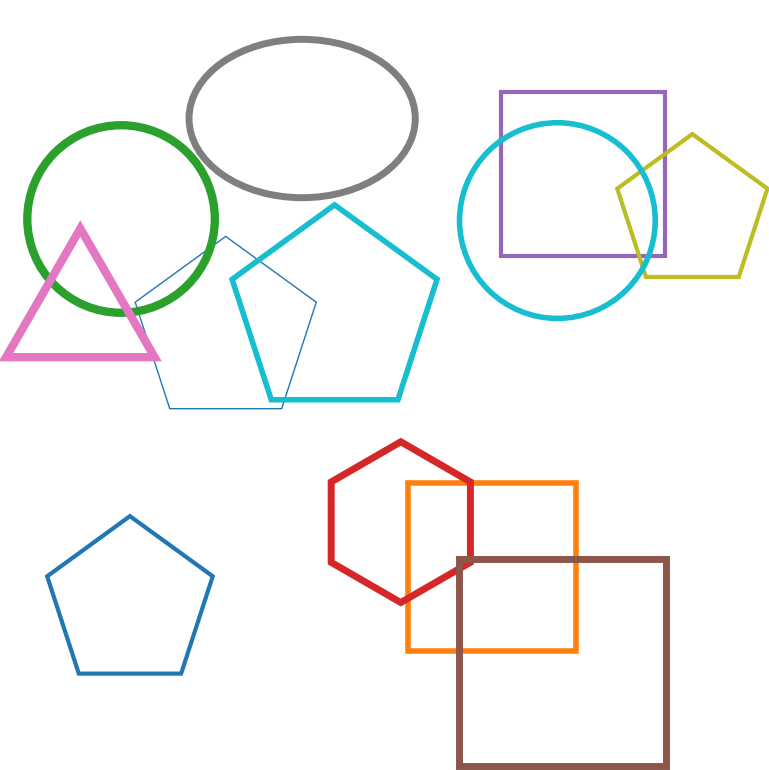[{"shape": "pentagon", "thickness": 1.5, "radius": 0.57, "center": [0.169, 0.217]}, {"shape": "pentagon", "thickness": 0.5, "radius": 0.62, "center": [0.293, 0.569]}, {"shape": "square", "thickness": 2, "radius": 0.54, "center": [0.639, 0.263]}, {"shape": "circle", "thickness": 3, "radius": 0.61, "center": [0.157, 0.716]}, {"shape": "hexagon", "thickness": 2.5, "radius": 0.52, "center": [0.521, 0.322]}, {"shape": "square", "thickness": 1.5, "radius": 0.53, "center": [0.757, 0.774]}, {"shape": "square", "thickness": 2.5, "radius": 0.67, "center": [0.73, 0.14]}, {"shape": "triangle", "thickness": 3, "radius": 0.56, "center": [0.104, 0.592]}, {"shape": "oval", "thickness": 2.5, "radius": 0.73, "center": [0.392, 0.846]}, {"shape": "pentagon", "thickness": 1.5, "radius": 0.51, "center": [0.899, 0.723]}, {"shape": "circle", "thickness": 2, "radius": 0.64, "center": [0.724, 0.714]}, {"shape": "pentagon", "thickness": 2, "radius": 0.7, "center": [0.435, 0.594]}]